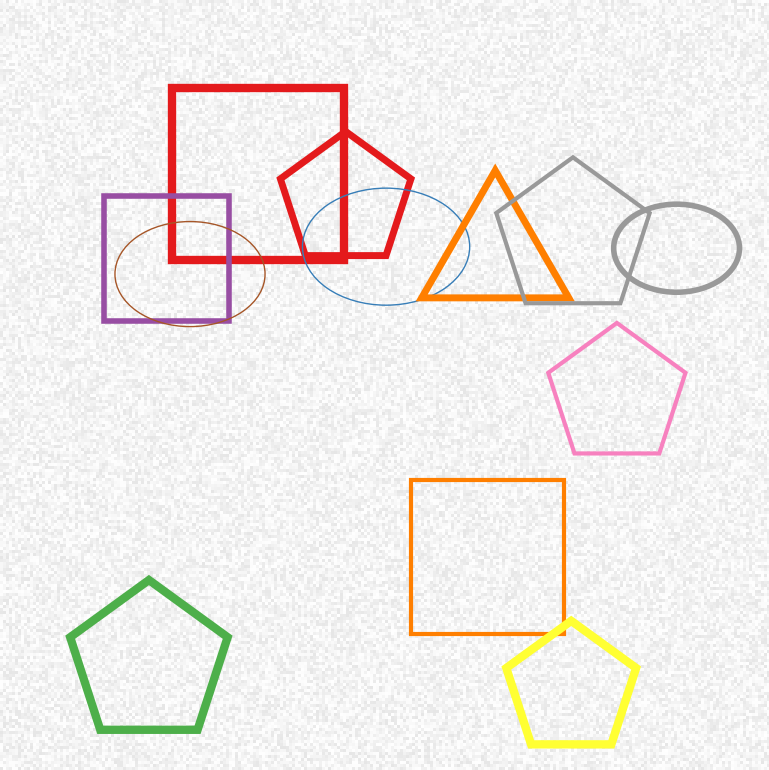[{"shape": "square", "thickness": 3, "radius": 0.56, "center": [0.335, 0.774]}, {"shape": "pentagon", "thickness": 2.5, "radius": 0.45, "center": [0.449, 0.74]}, {"shape": "oval", "thickness": 0.5, "radius": 0.54, "center": [0.501, 0.68]}, {"shape": "pentagon", "thickness": 3, "radius": 0.54, "center": [0.193, 0.139]}, {"shape": "square", "thickness": 2, "radius": 0.41, "center": [0.216, 0.664]}, {"shape": "triangle", "thickness": 2.5, "radius": 0.55, "center": [0.643, 0.668]}, {"shape": "square", "thickness": 1.5, "radius": 0.5, "center": [0.633, 0.277]}, {"shape": "pentagon", "thickness": 3, "radius": 0.44, "center": [0.742, 0.105]}, {"shape": "oval", "thickness": 0.5, "radius": 0.49, "center": [0.247, 0.644]}, {"shape": "pentagon", "thickness": 1.5, "radius": 0.47, "center": [0.801, 0.487]}, {"shape": "pentagon", "thickness": 1.5, "radius": 0.52, "center": [0.744, 0.691]}, {"shape": "oval", "thickness": 2, "radius": 0.41, "center": [0.879, 0.678]}]